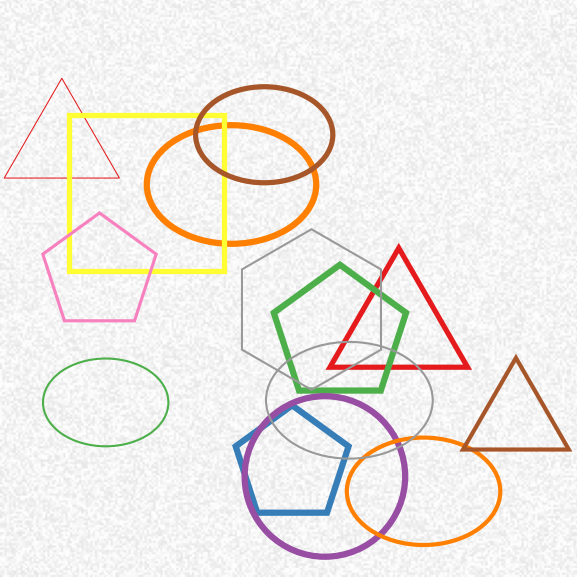[{"shape": "triangle", "thickness": 0.5, "radius": 0.58, "center": [0.107, 0.748]}, {"shape": "triangle", "thickness": 2.5, "radius": 0.69, "center": [0.691, 0.432]}, {"shape": "pentagon", "thickness": 3, "radius": 0.51, "center": [0.506, 0.194]}, {"shape": "oval", "thickness": 1, "radius": 0.54, "center": [0.183, 0.302]}, {"shape": "pentagon", "thickness": 3, "radius": 0.6, "center": [0.589, 0.42]}, {"shape": "circle", "thickness": 3, "radius": 0.7, "center": [0.563, 0.174]}, {"shape": "oval", "thickness": 2, "radius": 0.66, "center": [0.733, 0.148]}, {"shape": "oval", "thickness": 3, "radius": 0.73, "center": [0.401, 0.68]}, {"shape": "square", "thickness": 2.5, "radius": 0.67, "center": [0.254, 0.665]}, {"shape": "oval", "thickness": 2.5, "radius": 0.59, "center": [0.458, 0.766]}, {"shape": "triangle", "thickness": 2, "radius": 0.53, "center": [0.893, 0.274]}, {"shape": "pentagon", "thickness": 1.5, "radius": 0.52, "center": [0.172, 0.527]}, {"shape": "hexagon", "thickness": 1, "radius": 0.69, "center": [0.539, 0.463]}, {"shape": "oval", "thickness": 1, "radius": 0.72, "center": [0.605, 0.306]}]